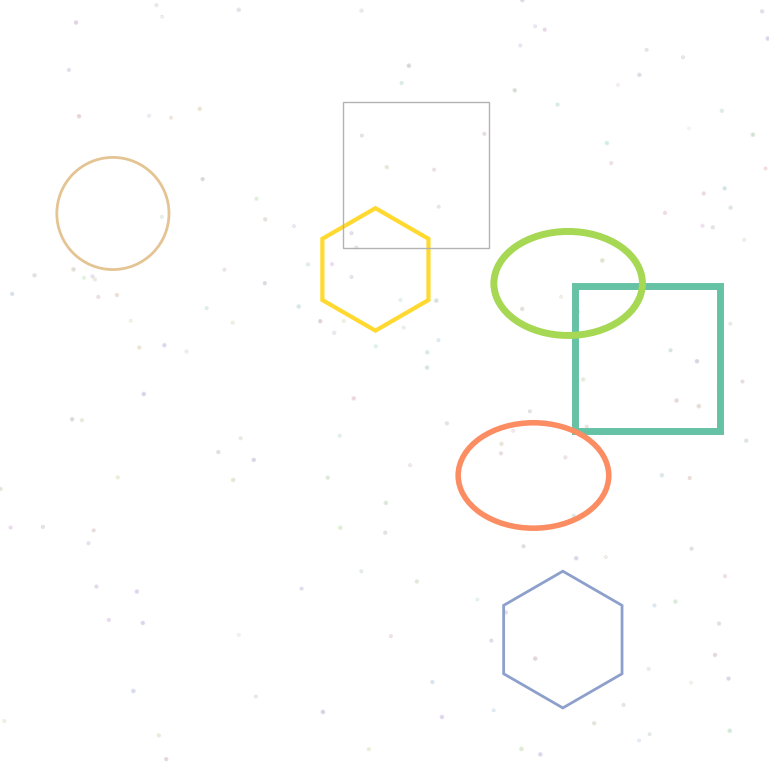[{"shape": "square", "thickness": 2.5, "radius": 0.47, "center": [0.84, 0.534]}, {"shape": "oval", "thickness": 2, "radius": 0.49, "center": [0.693, 0.383]}, {"shape": "hexagon", "thickness": 1, "radius": 0.44, "center": [0.731, 0.169]}, {"shape": "oval", "thickness": 2.5, "radius": 0.48, "center": [0.738, 0.632]}, {"shape": "hexagon", "thickness": 1.5, "radius": 0.4, "center": [0.488, 0.65]}, {"shape": "circle", "thickness": 1, "radius": 0.36, "center": [0.147, 0.723]}, {"shape": "square", "thickness": 0.5, "radius": 0.47, "center": [0.54, 0.773]}]